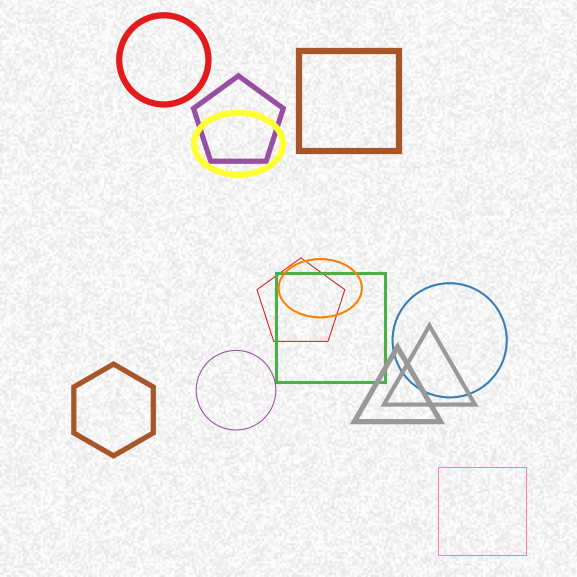[{"shape": "pentagon", "thickness": 0.5, "radius": 0.4, "center": [0.521, 0.473]}, {"shape": "circle", "thickness": 3, "radius": 0.39, "center": [0.284, 0.895]}, {"shape": "circle", "thickness": 1, "radius": 0.49, "center": [0.779, 0.41]}, {"shape": "square", "thickness": 1.5, "radius": 0.47, "center": [0.572, 0.432]}, {"shape": "pentagon", "thickness": 2.5, "radius": 0.41, "center": [0.413, 0.786]}, {"shape": "circle", "thickness": 0.5, "radius": 0.34, "center": [0.409, 0.323]}, {"shape": "oval", "thickness": 1, "radius": 0.36, "center": [0.555, 0.5]}, {"shape": "oval", "thickness": 3, "radius": 0.38, "center": [0.413, 0.75]}, {"shape": "square", "thickness": 3, "radius": 0.43, "center": [0.604, 0.824]}, {"shape": "hexagon", "thickness": 2.5, "radius": 0.4, "center": [0.197, 0.289]}, {"shape": "square", "thickness": 0.5, "radius": 0.38, "center": [0.835, 0.114]}, {"shape": "triangle", "thickness": 2.5, "radius": 0.43, "center": [0.688, 0.312]}, {"shape": "triangle", "thickness": 2, "radius": 0.46, "center": [0.744, 0.344]}]